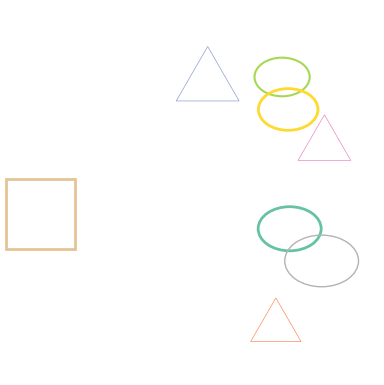[{"shape": "oval", "thickness": 2, "radius": 0.41, "center": [0.752, 0.406]}, {"shape": "triangle", "thickness": 0.5, "radius": 0.38, "center": [0.717, 0.15]}, {"shape": "triangle", "thickness": 0.5, "radius": 0.47, "center": [0.539, 0.785]}, {"shape": "triangle", "thickness": 0.5, "radius": 0.4, "center": [0.843, 0.623]}, {"shape": "oval", "thickness": 1.5, "radius": 0.36, "center": [0.733, 0.8]}, {"shape": "oval", "thickness": 2, "radius": 0.39, "center": [0.749, 0.716]}, {"shape": "square", "thickness": 2, "radius": 0.45, "center": [0.105, 0.445]}, {"shape": "oval", "thickness": 1, "radius": 0.48, "center": [0.835, 0.322]}]